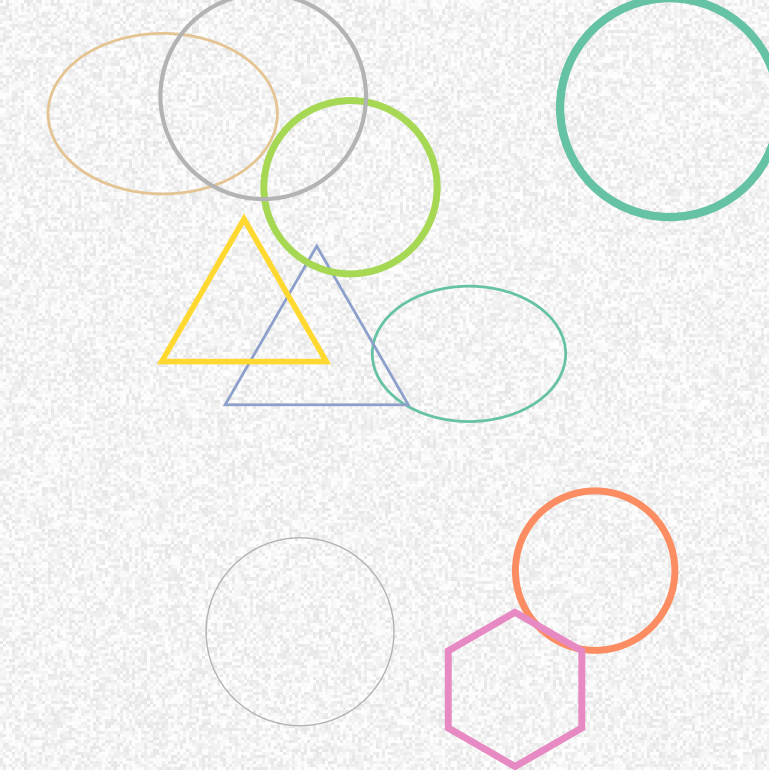[{"shape": "oval", "thickness": 1, "radius": 0.63, "center": [0.609, 0.54]}, {"shape": "circle", "thickness": 3, "radius": 0.71, "center": [0.87, 0.86]}, {"shape": "circle", "thickness": 2.5, "radius": 0.52, "center": [0.773, 0.259]}, {"shape": "triangle", "thickness": 1, "radius": 0.69, "center": [0.411, 0.543]}, {"shape": "hexagon", "thickness": 2.5, "radius": 0.5, "center": [0.669, 0.105]}, {"shape": "circle", "thickness": 2.5, "radius": 0.56, "center": [0.455, 0.757]}, {"shape": "triangle", "thickness": 2, "radius": 0.62, "center": [0.317, 0.592]}, {"shape": "oval", "thickness": 1, "radius": 0.74, "center": [0.211, 0.852]}, {"shape": "circle", "thickness": 1.5, "radius": 0.67, "center": [0.342, 0.875]}, {"shape": "circle", "thickness": 0.5, "radius": 0.61, "center": [0.39, 0.18]}]